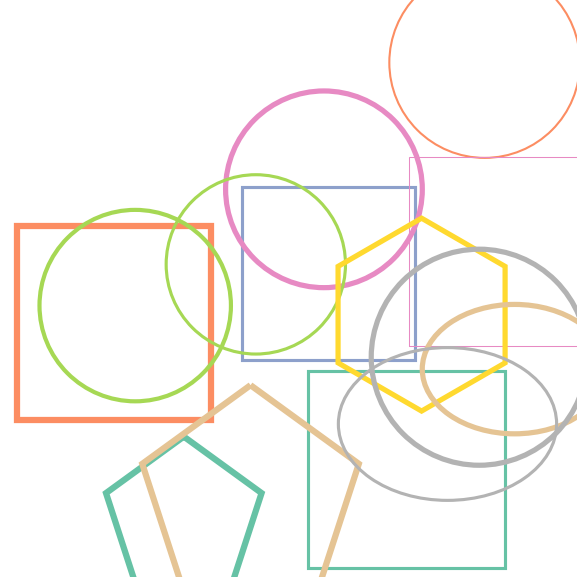[{"shape": "pentagon", "thickness": 3, "radius": 0.71, "center": [0.318, 0.102]}, {"shape": "square", "thickness": 1.5, "radius": 0.85, "center": [0.703, 0.186]}, {"shape": "square", "thickness": 3, "radius": 0.84, "center": [0.197, 0.44]}, {"shape": "circle", "thickness": 1, "radius": 0.83, "center": [0.839, 0.891]}, {"shape": "square", "thickness": 1.5, "radius": 0.75, "center": [0.568, 0.525]}, {"shape": "circle", "thickness": 2.5, "radius": 0.85, "center": [0.561, 0.671]}, {"shape": "square", "thickness": 0.5, "radius": 0.82, "center": [0.871, 0.563]}, {"shape": "circle", "thickness": 2, "radius": 0.83, "center": [0.234, 0.47]}, {"shape": "circle", "thickness": 1.5, "radius": 0.78, "center": [0.443, 0.541]}, {"shape": "hexagon", "thickness": 2.5, "radius": 0.83, "center": [0.73, 0.454]}, {"shape": "oval", "thickness": 2.5, "radius": 0.8, "center": [0.891, 0.36]}, {"shape": "pentagon", "thickness": 3, "radius": 0.99, "center": [0.434, 0.135]}, {"shape": "oval", "thickness": 1.5, "radius": 0.94, "center": [0.775, 0.265]}, {"shape": "circle", "thickness": 2.5, "radius": 0.94, "center": [0.83, 0.381]}]